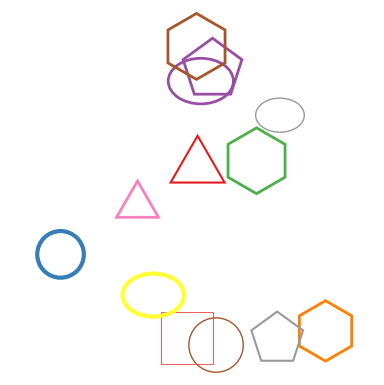[{"shape": "square", "thickness": 0.5, "radius": 0.34, "center": [0.486, 0.123]}, {"shape": "triangle", "thickness": 1.5, "radius": 0.4, "center": [0.513, 0.566]}, {"shape": "circle", "thickness": 3, "radius": 0.3, "center": [0.157, 0.339]}, {"shape": "hexagon", "thickness": 2, "radius": 0.43, "center": [0.666, 0.582]}, {"shape": "pentagon", "thickness": 2, "radius": 0.4, "center": [0.552, 0.82]}, {"shape": "oval", "thickness": 2, "radius": 0.42, "center": [0.522, 0.789]}, {"shape": "hexagon", "thickness": 2, "radius": 0.39, "center": [0.846, 0.14]}, {"shape": "oval", "thickness": 3, "radius": 0.4, "center": [0.398, 0.234]}, {"shape": "hexagon", "thickness": 2, "radius": 0.43, "center": [0.51, 0.879]}, {"shape": "circle", "thickness": 1, "radius": 0.35, "center": [0.561, 0.104]}, {"shape": "triangle", "thickness": 2, "radius": 0.31, "center": [0.357, 0.467]}, {"shape": "oval", "thickness": 1, "radius": 0.32, "center": [0.727, 0.701]}, {"shape": "pentagon", "thickness": 1.5, "radius": 0.35, "center": [0.72, 0.12]}]